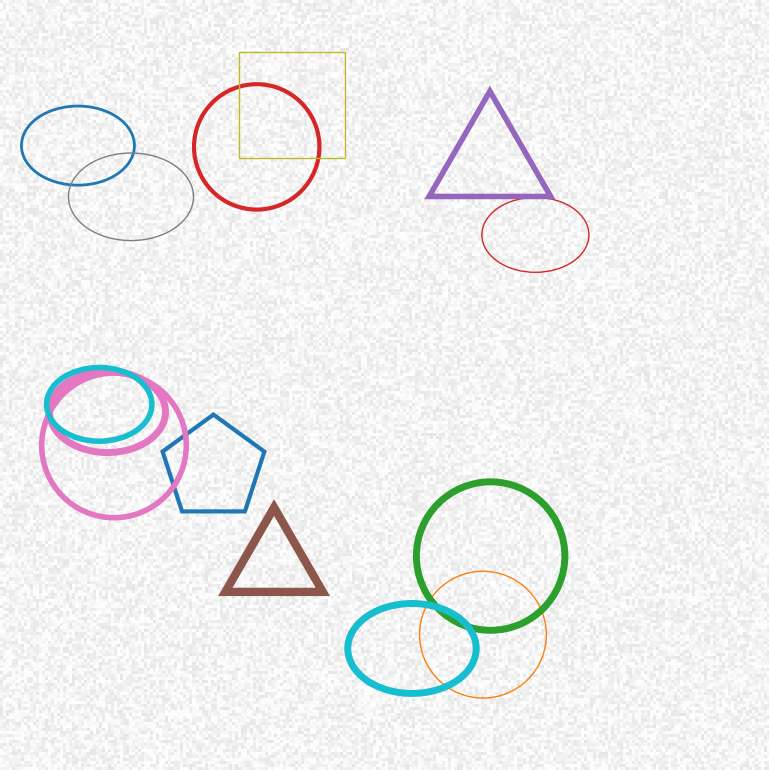[{"shape": "oval", "thickness": 1, "radius": 0.37, "center": [0.101, 0.811]}, {"shape": "pentagon", "thickness": 1.5, "radius": 0.35, "center": [0.277, 0.392]}, {"shape": "circle", "thickness": 0.5, "radius": 0.41, "center": [0.627, 0.176]}, {"shape": "circle", "thickness": 2.5, "radius": 0.48, "center": [0.637, 0.278]}, {"shape": "oval", "thickness": 0.5, "radius": 0.35, "center": [0.695, 0.695]}, {"shape": "circle", "thickness": 1.5, "radius": 0.41, "center": [0.333, 0.809]}, {"shape": "triangle", "thickness": 2, "radius": 0.46, "center": [0.636, 0.79]}, {"shape": "triangle", "thickness": 3, "radius": 0.37, "center": [0.356, 0.268]}, {"shape": "oval", "thickness": 2.5, "radius": 0.38, "center": [0.14, 0.465]}, {"shape": "circle", "thickness": 2, "radius": 0.47, "center": [0.148, 0.422]}, {"shape": "oval", "thickness": 0.5, "radius": 0.41, "center": [0.17, 0.744]}, {"shape": "square", "thickness": 0.5, "radius": 0.35, "center": [0.379, 0.863]}, {"shape": "oval", "thickness": 2, "radius": 0.34, "center": [0.129, 0.475]}, {"shape": "oval", "thickness": 2.5, "radius": 0.42, "center": [0.535, 0.158]}]